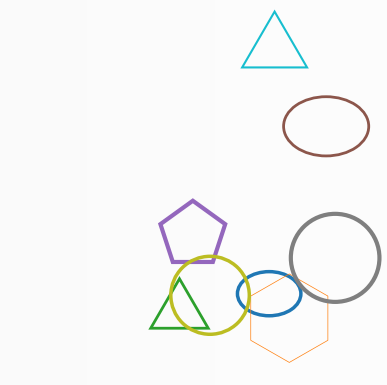[{"shape": "oval", "thickness": 2.5, "radius": 0.41, "center": [0.695, 0.237]}, {"shape": "hexagon", "thickness": 0.5, "radius": 0.57, "center": [0.747, 0.174]}, {"shape": "triangle", "thickness": 2, "radius": 0.43, "center": [0.463, 0.19]}, {"shape": "pentagon", "thickness": 3, "radius": 0.44, "center": [0.498, 0.391]}, {"shape": "oval", "thickness": 2, "radius": 0.55, "center": [0.842, 0.672]}, {"shape": "circle", "thickness": 3, "radius": 0.57, "center": [0.865, 0.33]}, {"shape": "circle", "thickness": 2.5, "radius": 0.51, "center": [0.542, 0.233]}, {"shape": "triangle", "thickness": 1.5, "radius": 0.48, "center": [0.709, 0.873]}]